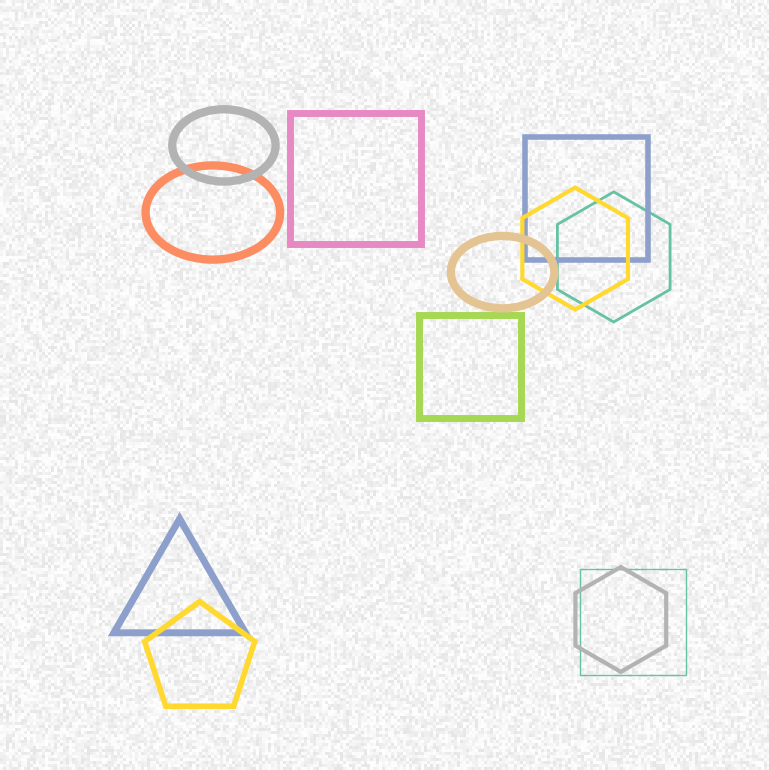[{"shape": "hexagon", "thickness": 1, "radius": 0.42, "center": [0.797, 0.666]}, {"shape": "square", "thickness": 0.5, "radius": 0.34, "center": [0.823, 0.192]}, {"shape": "oval", "thickness": 3, "radius": 0.44, "center": [0.276, 0.724]}, {"shape": "triangle", "thickness": 2.5, "radius": 0.49, "center": [0.233, 0.228]}, {"shape": "square", "thickness": 2, "radius": 0.4, "center": [0.761, 0.742]}, {"shape": "square", "thickness": 2.5, "radius": 0.43, "center": [0.461, 0.769]}, {"shape": "square", "thickness": 2.5, "radius": 0.33, "center": [0.61, 0.524]}, {"shape": "pentagon", "thickness": 2, "radius": 0.38, "center": [0.259, 0.144]}, {"shape": "hexagon", "thickness": 1.5, "radius": 0.4, "center": [0.747, 0.677]}, {"shape": "oval", "thickness": 3, "radius": 0.34, "center": [0.653, 0.647]}, {"shape": "hexagon", "thickness": 1.5, "radius": 0.34, "center": [0.806, 0.196]}, {"shape": "oval", "thickness": 3, "radius": 0.34, "center": [0.291, 0.811]}]